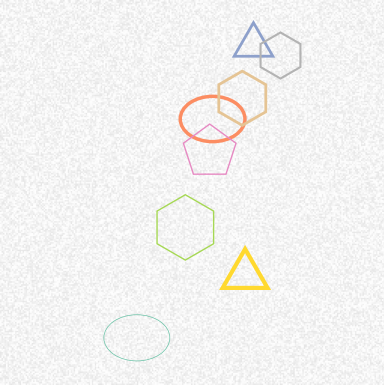[{"shape": "oval", "thickness": 0.5, "radius": 0.43, "center": [0.355, 0.123]}, {"shape": "oval", "thickness": 2.5, "radius": 0.42, "center": [0.552, 0.691]}, {"shape": "triangle", "thickness": 2, "radius": 0.29, "center": [0.658, 0.883]}, {"shape": "pentagon", "thickness": 1, "radius": 0.36, "center": [0.545, 0.606]}, {"shape": "hexagon", "thickness": 1, "radius": 0.42, "center": [0.481, 0.409]}, {"shape": "triangle", "thickness": 3, "radius": 0.34, "center": [0.637, 0.286]}, {"shape": "hexagon", "thickness": 2, "radius": 0.35, "center": [0.629, 0.745]}, {"shape": "hexagon", "thickness": 1.5, "radius": 0.3, "center": [0.729, 0.856]}]